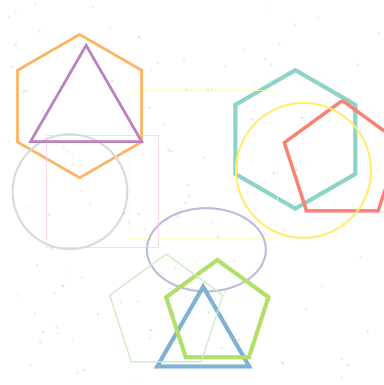[{"shape": "hexagon", "thickness": 3, "radius": 0.9, "center": [0.767, 0.638]}, {"shape": "square", "thickness": 0.5, "radius": 0.96, "center": [0.527, 0.575]}, {"shape": "oval", "thickness": 1.5, "radius": 0.77, "center": [0.536, 0.351]}, {"shape": "pentagon", "thickness": 2.5, "radius": 0.79, "center": [0.889, 0.581]}, {"shape": "triangle", "thickness": 3, "radius": 0.69, "center": [0.528, 0.117]}, {"shape": "hexagon", "thickness": 2, "radius": 0.93, "center": [0.207, 0.724]}, {"shape": "pentagon", "thickness": 3, "radius": 0.7, "center": [0.564, 0.185]}, {"shape": "square", "thickness": 0.5, "radius": 0.73, "center": [0.264, 0.505]}, {"shape": "circle", "thickness": 1.5, "radius": 0.74, "center": [0.182, 0.502]}, {"shape": "triangle", "thickness": 2, "radius": 0.83, "center": [0.224, 0.715]}, {"shape": "pentagon", "thickness": 1, "radius": 0.77, "center": [0.432, 0.185]}, {"shape": "circle", "thickness": 1.5, "radius": 0.88, "center": [0.788, 0.557]}]